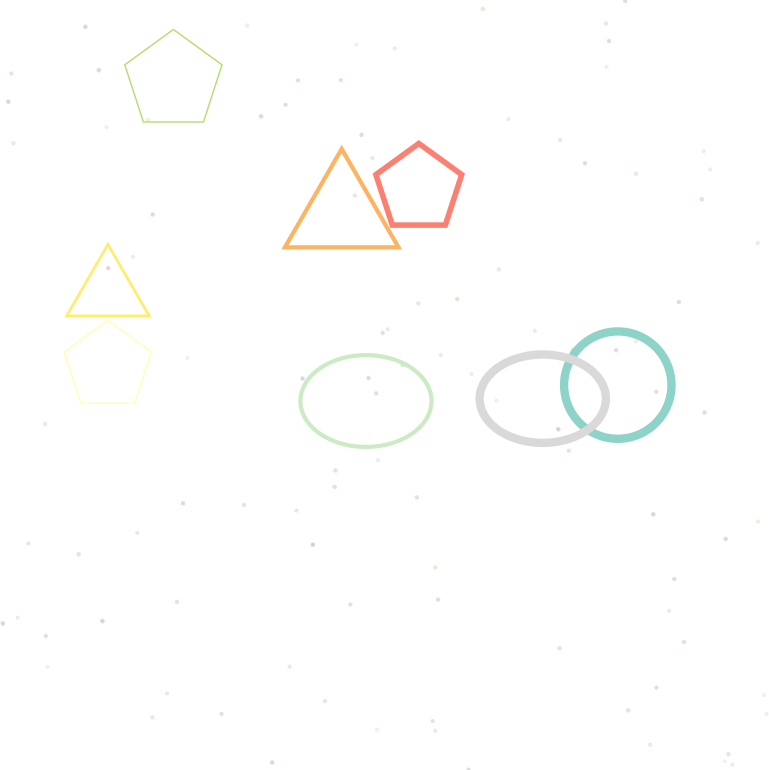[{"shape": "circle", "thickness": 3, "radius": 0.35, "center": [0.802, 0.5]}, {"shape": "pentagon", "thickness": 0.5, "radius": 0.3, "center": [0.14, 0.525]}, {"shape": "pentagon", "thickness": 2, "radius": 0.29, "center": [0.544, 0.755]}, {"shape": "triangle", "thickness": 1.5, "radius": 0.43, "center": [0.444, 0.721]}, {"shape": "pentagon", "thickness": 0.5, "radius": 0.33, "center": [0.225, 0.895]}, {"shape": "oval", "thickness": 3, "radius": 0.41, "center": [0.705, 0.482]}, {"shape": "oval", "thickness": 1.5, "radius": 0.43, "center": [0.475, 0.479]}, {"shape": "triangle", "thickness": 1, "radius": 0.31, "center": [0.14, 0.621]}]